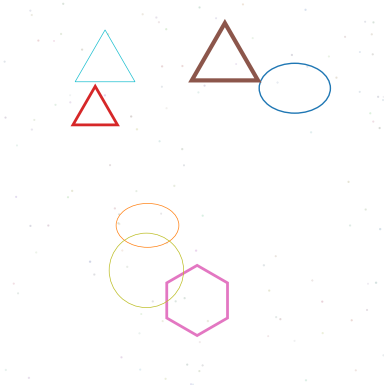[{"shape": "oval", "thickness": 1, "radius": 0.46, "center": [0.766, 0.771]}, {"shape": "oval", "thickness": 0.5, "radius": 0.41, "center": [0.383, 0.415]}, {"shape": "triangle", "thickness": 2, "radius": 0.33, "center": [0.247, 0.709]}, {"shape": "triangle", "thickness": 3, "radius": 0.5, "center": [0.584, 0.841]}, {"shape": "hexagon", "thickness": 2, "radius": 0.46, "center": [0.512, 0.22]}, {"shape": "circle", "thickness": 0.5, "radius": 0.48, "center": [0.38, 0.298]}, {"shape": "triangle", "thickness": 0.5, "radius": 0.45, "center": [0.273, 0.833]}]